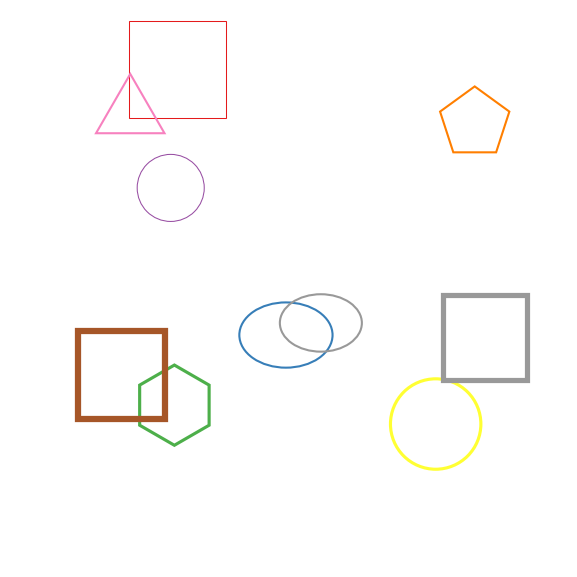[{"shape": "square", "thickness": 0.5, "radius": 0.42, "center": [0.307, 0.879]}, {"shape": "oval", "thickness": 1, "radius": 0.4, "center": [0.495, 0.419]}, {"shape": "hexagon", "thickness": 1.5, "radius": 0.35, "center": [0.302, 0.298]}, {"shape": "circle", "thickness": 0.5, "radius": 0.29, "center": [0.296, 0.674]}, {"shape": "pentagon", "thickness": 1, "radius": 0.32, "center": [0.822, 0.786]}, {"shape": "circle", "thickness": 1.5, "radius": 0.39, "center": [0.754, 0.265]}, {"shape": "square", "thickness": 3, "radius": 0.38, "center": [0.21, 0.349]}, {"shape": "triangle", "thickness": 1, "radius": 0.34, "center": [0.226, 0.803]}, {"shape": "square", "thickness": 2.5, "radius": 0.36, "center": [0.84, 0.415]}, {"shape": "oval", "thickness": 1, "radius": 0.36, "center": [0.556, 0.44]}]